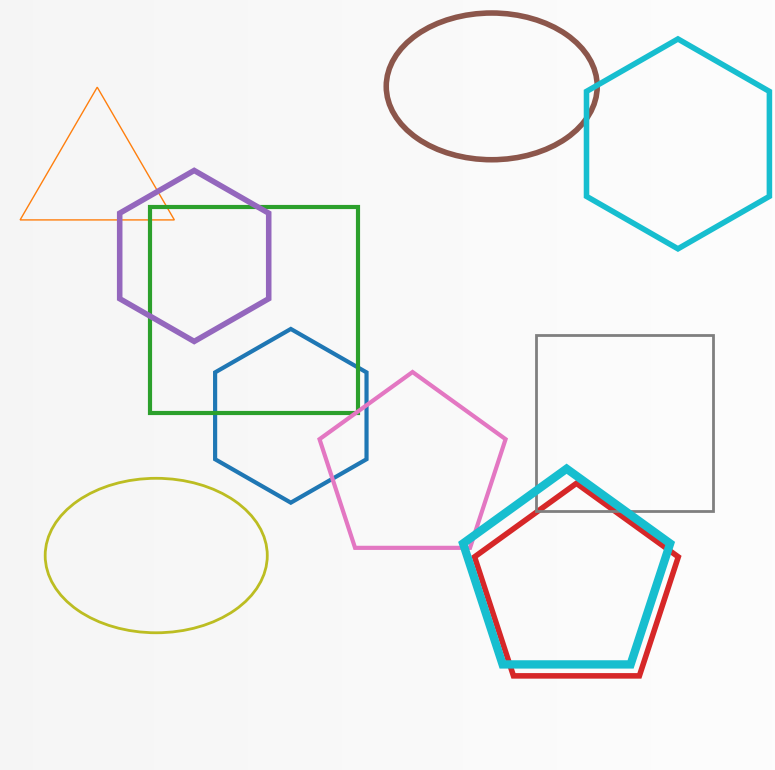[{"shape": "hexagon", "thickness": 1.5, "radius": 0.56, "center": [0.375, 0.46]}, {"shape": "triangle", "thickness": 0.5, "radius": 0.57, "center": [0.125, 0.772]}, {"shape": "square", "thickness": 1.5, "radius": 0.67, "center": [0.328, 0.597]}, {"shape": "pentagon", "thickness": 2, "radius": 0.69, "center": [0.744, 0.234]}, {"shape": "hexagon", "thickness": 2, "radius": 0.56, "center": [0.251, 0.668]}, {"shape": "oval", "thickness": 2, "radius": 0.68, "center": [0.634, 0.888]}, {"shape": "pentagon", "thickness": 1.5, "radius": 0.63, "center": [0.532, 0.391]}, {"shape": "square", "thickness": 1, "radius": 0.57, "center": [0.806, 0.451]}, {"shape": "oval", "thickness": 1, "radius": 0.72, "center": [0.202, 0.279]}, {"shape": "hexagon", "thickness": 2, "radius": 0.68, "center": [0.875, 0.813]}, {"shape": "pentagon", "thickness": 3, "radius": 0.7, "center": [0.731, 0.251]}]